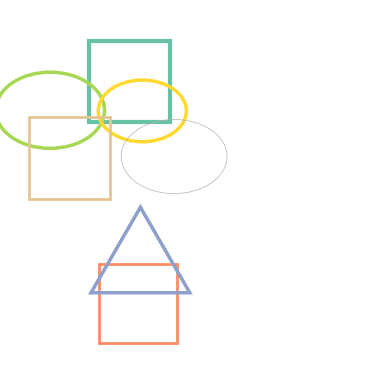[{"shape": "square", "thickness": 3, "radius": 0.53, "center": [0.336, 0.789]}, {"shape": "square", "thickness": 2, "radius": 0.51, "center": [0.359, 0.212]}, {"shape": "triangle", "thickness": 2.5, "radius": 0.74, "center": [0.365, 0.314]}, {"shape": "oval", "thickness": 2.5, "radius": 0.71, "center": [0.13, 0.714]}, {"shape": "oval", "thickness": 2.5, "radius": 0.57, "center": [0.37, 0.712]}, {"shape": "square", "thickness": 2, "radius": 0.53, "center": [0.18, 0.589]}, {"shape": "oval", "thickness": 0.5, "radius": 0.69, "center": [0.452, 0.593]}]